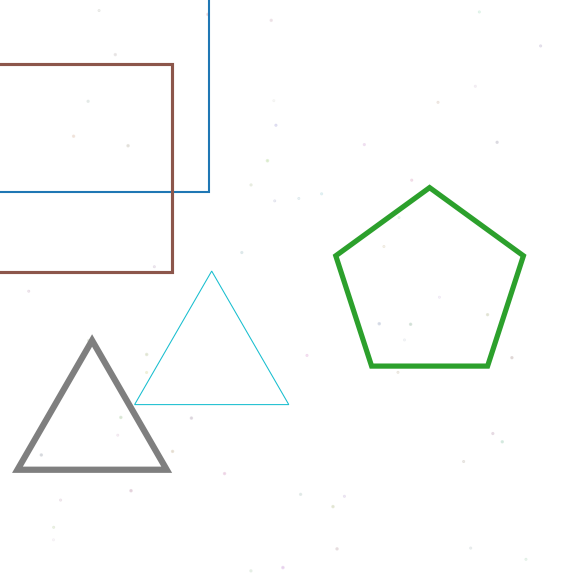[{"shape": "square", "thickness": 1, "radius": 0.98, "center": [0.165, 0.862]}, {"shape": "pentagon", "thickness": 2.5, "radius": 0.85, "center": [0.744, 0.503]}, {"shape": "square", "thickness": 1.5, "radius": 0.9, "center": [0.118, 0.708]}, {"shape": "triangle", "thickness": 3, "radius": 0.75, "center": [0.159, 0.26]}, {"shape": "triangle", "thickness": 0.5, "radius": 0.77, "center": [0.367, 0.376]}]